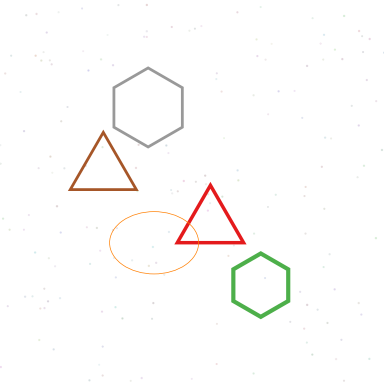[{"shape": "triangle", "thickness": 2.5, "radius": 0.5, "center": [0.547, 0.419]}, {"shape": "hexagon", "thickness": 3, "radius": 0.41, "center": [0.677, 0.259]}, {"shape": "oval", "thickness": 0.5, "radius": 0.58, "center": [0.4, 0.369]}, {"shape": "triangle", "thickness": 2, "radius": 0.5, "center": [0.268, 0.557]}, {"shape": "hexagon", "thickness": 2, "radius": 0.51, "center": [0.385, 0.721]}]